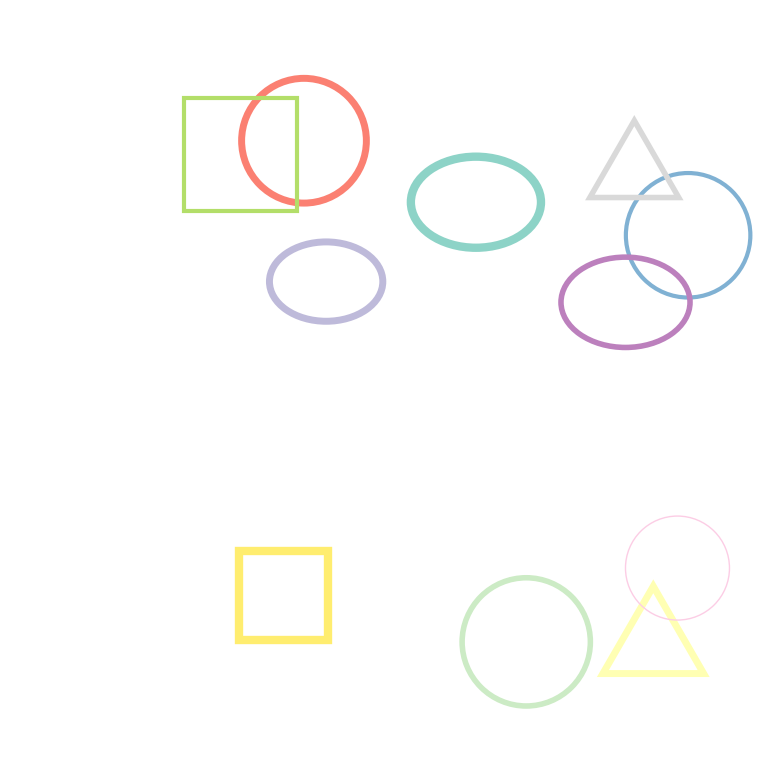[{"shape": "oval", "thickness": 3, "radius": 0.42, "center": [0.618, 0.737]}, {"shape": "triangle", "thickness": 2.5, "radius": 0.38, "center": [0.848, 0.163]}, {"shape": "oval", "thickness": 2.5, "radius": 0.37, "center": [0.424, 0.634]}, {"shape": "circle", "thickness": 2.5, "radius": 0.41, "center": [0.395, 0.817]}, {"shape": "circle", "thickness": 1.5, "radius": 0.4, "center": [0.894, 0.694]}, {"shape": "square", "thickness": 1.5, "radius": 0.37, "center": [0.312, 0.799]}, {"shape": "circle", "thickness": 0.5, "radius": 0.34, "center": [0.88, 0.262]}, {"shape": "triangle", "thickness": 2, "radius": 0.33, "center": [0.824, 0.777]}, {"shape": "oval", "thickness": 2, "radius": 0.42, "center": [0.812, 0.607]}, {"shape": "circle", "thickness": 2, "radius": 0.42, "center": [0.683, 0.166]}, {"shape": "square", "thickness": 3, "radius": 0.29, "center": [0.368, 0.226]}]